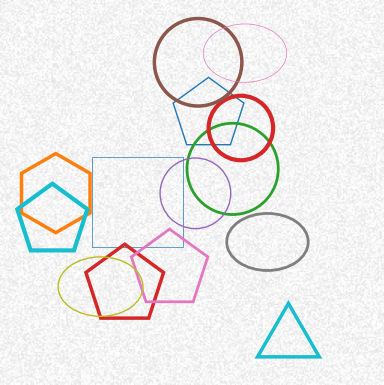[{"shape": "pentagon", "thickness": 1, "radius": 0.48, "center": [0.542, 0.702]}, {"shape": "square", "thickness": 0.5, "radius": 0.59, "center": [0.357, 0.475]}, {"shape": "hexagon", "thickness": 2.5, "radius": 0.51, "center": [0.145, 0.498]}, {"shape": "circle", "thickness": 2, "radius": 0.59, "center": [0.604, 0.561]}, {"shape": "pentagon", "thickness": 2.5, "radius": 0.53, "center": [0.324, 0.26]}, {"shape": "circle", "thickness": 3, "radius": 0.42, "center": [0.626, 0.668]}, {"shape": "circle", "thickness": 1, "radius": 0.46, "center": [0.508, 0.498]}, {"shape": "circle", "thickness": 2.5, "radius": 0.57, "center": [0.515, 0.838]}, {"shape": "oval", "thickness": 0.5, "radius": 0.54, "center": [0.636, 0.862]}, {"shape": "pentagon", "thickness": 2, "radius": 0.52, "center": [0.44, 0.301]}, {"shape": "oval", "thickness": 2, "radius": 0.53, "center": [0.695, 0.372]}, {"shape": "oval", "thickness": 1, "radius": 0.55, "center": [0.261, 0.256]}, {"shape": "pentagon", "thickness": 3, "radius": 0.48, "center": [0.136, 0.427]}, {"shape": "triangle", "thickness": 2.5, "radius": 0.46, "center": [0.749, 0.119]}]